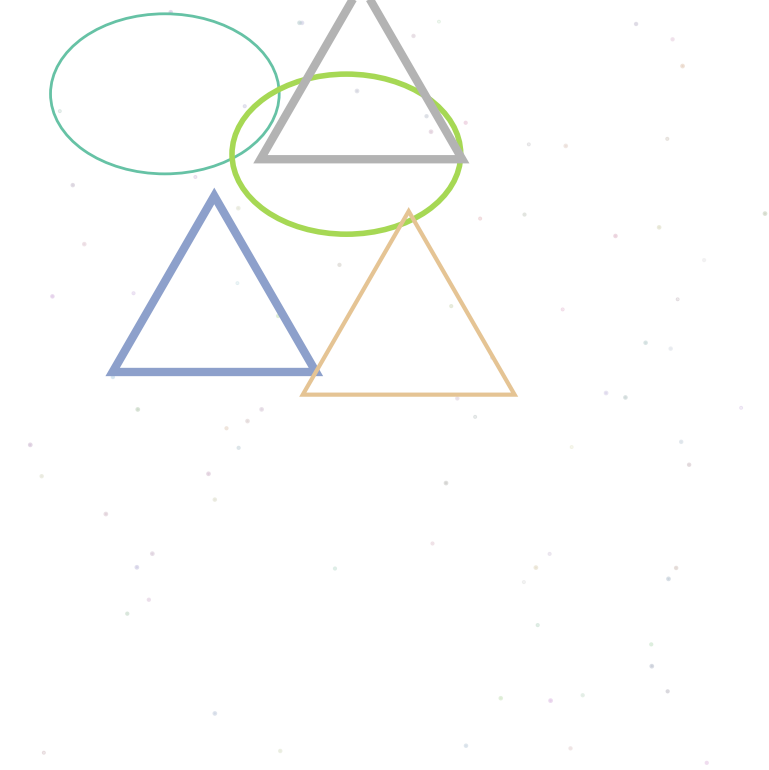[{"shape": "oval", "thickness": 1, "radius": 0.74, "center": [0.214, 0.878]}, {"shape": "triangle", "thickness": 3, "radius": 0.76, "center": [0.278, 0.593]}, {"shape": "oval", "thickness": 2, "radius": 0.74, "center": [0.45, 0.8]}, {"shape": "triangle", "thickness": 1.5, "radius": 0.79, "center": [0.531, 0.567]}, {"shape": "triangle", "thickness": 3, "radius": 0.76, "center": [0.469, 0.869]}]